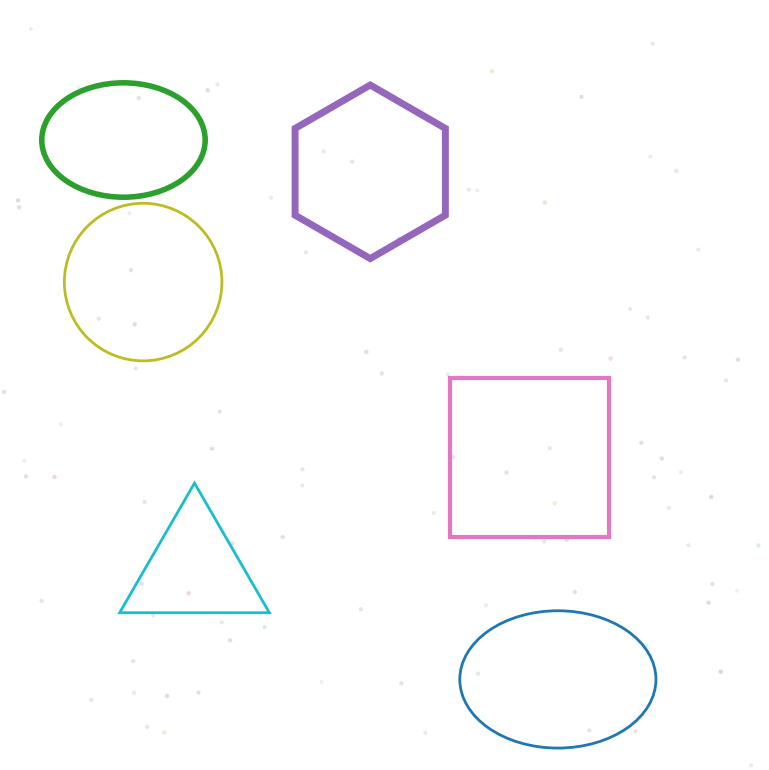[{"shape": "oval", "thickness": 1, "radius": 0.64, "center": [0.724, 0.118]}, {"shape": "oval", "thickness": 2, "radius": 0.53, "center": [0.16, 0.818]}, {"shape": "hexagon", "thickness": 2.5, "radius": 0.56, "center": [0.481, 0.777]}, {"shape": "square", "thickness": 1.5, "radius": 0.52, "center": [0.688, 0.406]}, {"shape": "circle", "thickness": 1, "radius": 0.51, "center": [0.186, 0.634]}, {"shape": "triangle", "thickness": 1, "radius": 0.56, "center": [0.253, 0.26]}]